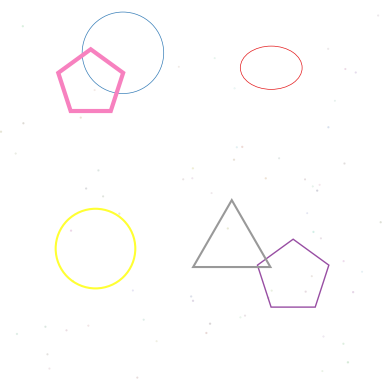[{"shape": "oval", "thickness": 0.5, "radius": 0.4, "center": [0.704, 0.824]}, {"shape": "circle", "thickness": 0.5, "radius": 0.53, "center": [0.319, 0.863]}, {"shape": "pentagon", "thickness": 1, "radius": 0.49, "center": [0.761, 0.281]}, {"shape": "circle", "thickness": 1.5, "radius": 0.52, "center": [0.248, 0.354]}, {"shape": "pentagon", "thickness": 3, "radius": 0.44, "center": [0.236, 0.783]}, {"shape": "triangle", "thickness": 1.5, "radius": 0.58, "center": [0.602, 0.364]}]